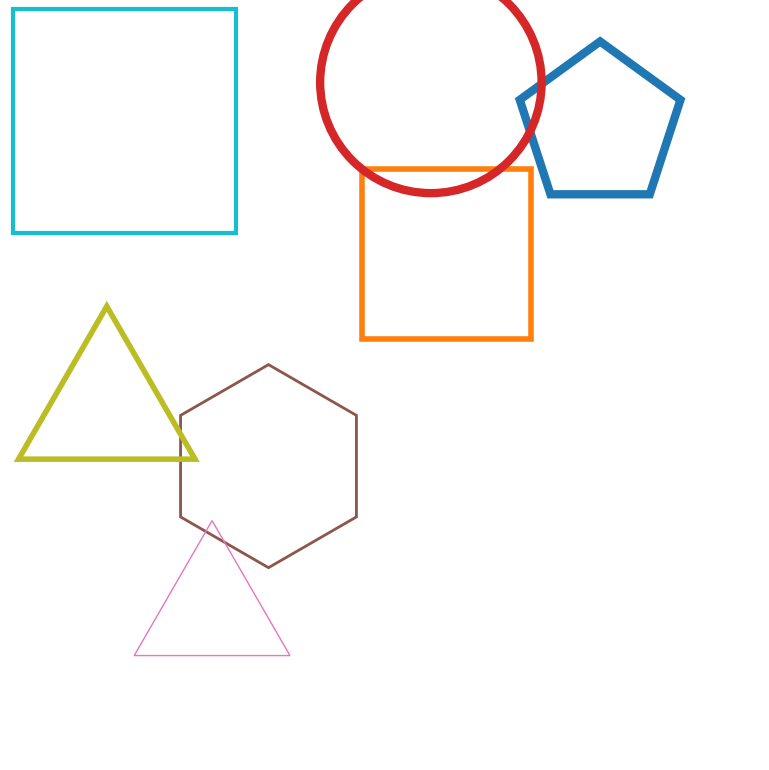[{"shape": "pentagon", "thickness": 3, "radius": 0.55, "center": [0.779, 0.836]}, {"shape": "square", "thickness": 2, "radius": 0.55, "center": [0.58, 0.67]}, {"shape": "circle", "thickness": 3, "radius": 0.72, "center": [0.56, 0.893]}, {"shape": "hexagon", "thickness": 1, "radius": 0.66, "center": [0.349, 0.395]}, {"shape": "triangle", "thickness": 0.5, "radius": 0.58, "center": [0.275, 0.207]}, {"shape": "triangle", "thickness": 2, "radius": 0.66, "center": [0.139, 0.47]}, {"shape": "square", "thickness": 1.5, "radius": 0.73, "center": [0.162, 0.843]}]